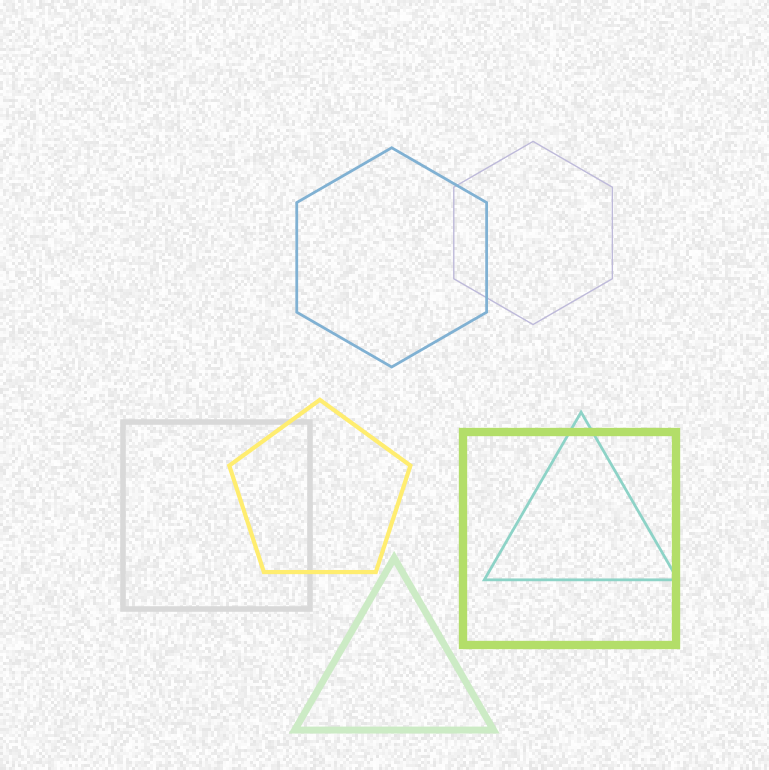[{"shape": "triangle", "thickness": 1, "radius": 0.73, "center": [0.755, 0.32]}, {"shape": "hexagon", "thickness": 0.5, "radius": 0.59, "center": [0.692, 0.697]}, {"shape": "hexagon", "thickness": 1, "radius": 0.71, "center": [0.509, 0.666]}, {"shape": "square", "thickness": 3, "radius": 0.69, "center": [0.74, 0.301]}, {"shape": "square", "thickness": 2, "radius": 0.61, "center": [0.282, 0.331]}, {"shape": "triangle", "thickness": 2.5, "radius": 0.75, "center": [0.512, 0.126]}, {"shape": "pentagon", "thickness": 1.5, "radius": 0.62, "center": [0.415, 0.357]}]